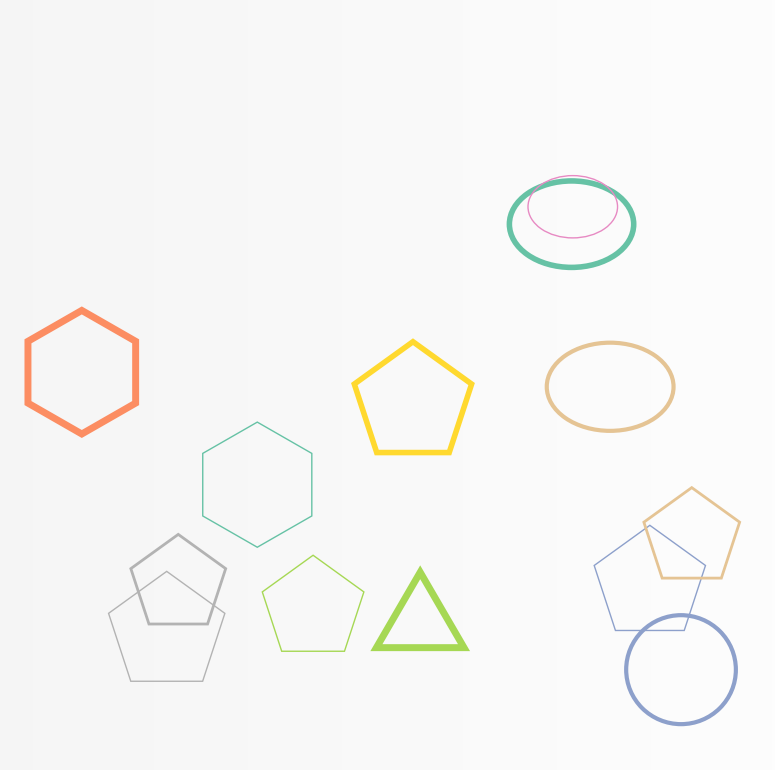[{"shape": "oval", "thickness": 2, "radius": 0.4, "center": [0.737, 0.709]}, {"shape": "hexagon", "thickness": 0.5, "radius": 0.41, "center": [0.332, 0.371]}, {"shape": "hexagon", "thickness": 2.5, "radius": 0.4, "center": [0.106, 0.517]}, {"shape": "circle", "thickness": 1.5, "radius": 0.35, "center": [0.879, 0.13]}, {"shape": "pentagon", "thickness": 0.5, "radius": 0.38, "center": [0.838, 0.242]}, {"shape": "oval", "thickness": 0.5, "radius": 0.29, "center": [0.739, 0.731]}, {"shape": "pentagon", "thickness": 0.5, "radius": 0.34, "center": [0.404, 0.21]}, {"shape": "triangle", "thickness": 2.5, "radius": 0.33, "center": [0.542, 0.192]}, {"shape": "pentagon", "thickness": 2, "radius": 0.4, "center": [0.533, 0.477]}, {"shape": "pentagon", "thickness": 1, "radius": 0.32, "center": [0.893, 0.302]}, {"shape": "oval", "thickness": 1.5, "radius": 0.41, "center": [0.787, 0.498]}, {"shape": "pentagon", "thickness": 0.5, "radius": 0.39, "center": [0.215, 0.179]}, {"shape": "pentagon", "thickness": 1, "radius": 0.32, "center": [0.23, 0.242]}]